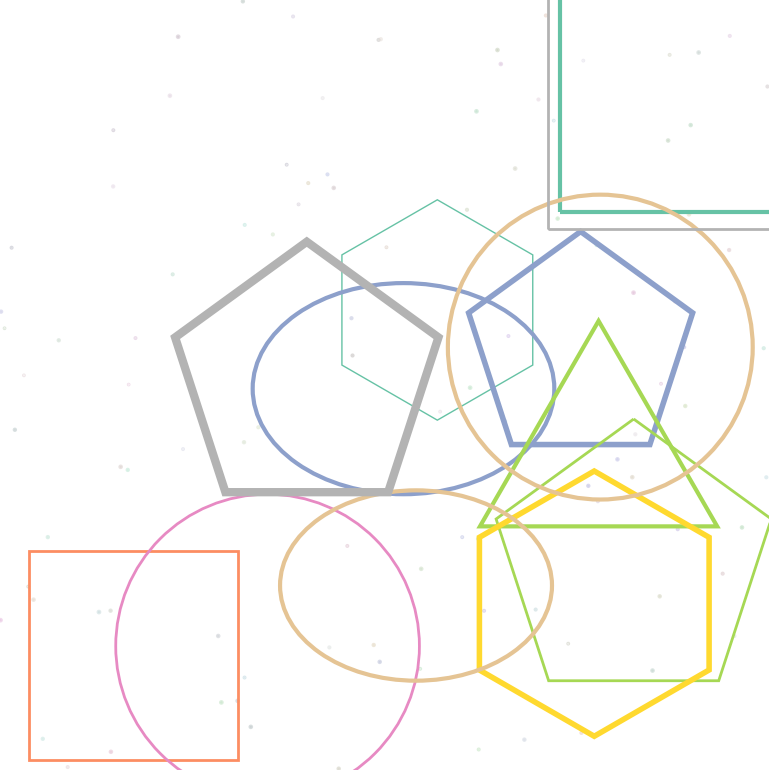[{"shape": "hexagon", "thickness": 0.5, "radius": 0.72, "center": [0.568, 0.597]}, {"shape": "square", "thickness": 1.5, "radius": 0.83, "center": [0.893, 0.891]}, {"shape": "square", "thickness": 1, "radius": 0.68, "center": [0.174, 0.148]}, {"shape": "pentagon", "thickness": 2, "radius": 0.76, "center": [0.754, 0.546]}, {"shape": "oval", "thickness": 1.5, "radius": 0.98, "center": [0.524, 0.495]}, {"shape": "circle", "thickness": 1, "radius": 0.99, "center": [0.347, 0.161]}, {"shape": "triangle", "thickness": 1.5, "radius": 0.89, "center": [0.777, 0.405]}, {"shape": "pentagon", "thickness": 1, "radius": 0.94, "center": [0.823, 0.268]}, {"shape": "hexagon", "thickness": 2, "radius": 0.86, "center": [0.772, 0.216]}, {"shape": "oval", "thickness": 1.5, "radius": 0.88, "center": [0.54, 0.24]}, {"shape": "circle", "thickness": 1.5, "radius": 0.99, "center": [0.78, 0.549]}, {"shape": "square", "thickness": 1, "radius": 0.86, "center": [0.884, 0.875]}, {"shape": "pentagon", "thickness": 3, "radius": 0.9, "center": [0.398, 0.506]}]